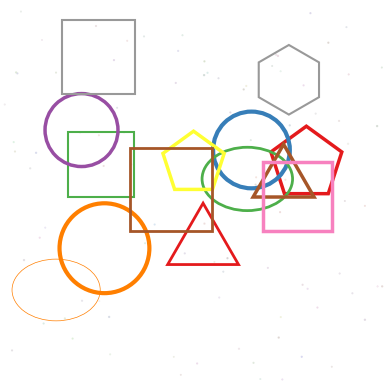[{"shape": "pentagon", "thickness": 2.5, "radius": 0.48, "center": [0.796, 0.575]}, {"shape": "triangle", "thickness": 2, "radius": 0.53, "center": [0.527, 0.366]}, {"shape": "circle", "thickness": 3, "radius": 0.5, "center": [0.653, 0.611]}, {"shape": "square", "thickness": 1.5, "radius": 0.43, "center": [0.262, 0.573]}, {"shape": "oval", "thickness": 2, "radius": 0.59, "center": [0.642, 0.535]}, {"shape": "circle", "thickness": 2.5, "radius": 0.47, "center": [0.212, 0.662]}, {"shape": "circle", "thickness": 3, "radius": 0.58, "center": [0.271, 0.355]}, {"shape": "oval", "thickness": 0.5, "radius": 0.57, "center": [0.146, 0.247]}, {"shape": "pentagon", "thickness": 2.5, "radius": 0.42, "center": [0.503, 0.576]}, {"shape": "triangle", "thickness": 2.5, "radius": 0.46, "center": [0.737, 0.534]}, {"shape": "square", "thickness": 2, "radius": 0.53, "center": [0.443, 0.508]}, {"shape": "square", "thickness": 2.5, "radius": 0.45, "center": [0.773, 0.489]}, {"shape": "square", "thickness": 1.5, "radius": 0.48, "center": [0.256, 0.852]}, {"shape": "hexagon", "thickness": 1.5, "radius": 0.45, "center": [0.75, 0.793]}]